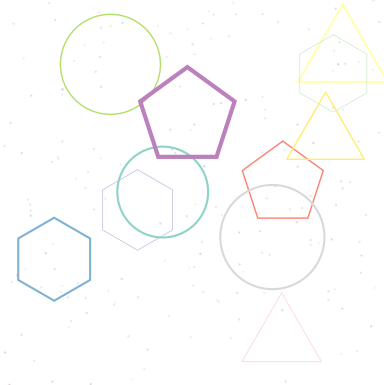[{"shape": "circle", "thickness": 1.5, "radius": 0.59, "center": [0.423, 0.501]}, {"shape": "triangle", "thickness": 1.5, "radius": 0.67, "center": [0.89, 0.854]}, {"shape": "hexagon", "thickness": 0.5, "radius": 0.52, "center": [0.357, 0.455]}, {"shape": "pentagon", "thickness": 1, "radius": 0.55, "center": [0.735, 0.523]}, {"shape": "hexagon", "thickness": 1.5, "radius": 0.54, "center": [0.141, 0.327]}, {"shape": "circle", "thickness": 1, "radius": 0.65, "center": [0.287, 0.833]}, {"shape": "triangle", "thickness": 0.5, "radius": 0.6, "center": [0.732, 0.12]}, {"shape": "circle", "thickness": 1.5, "radius": 0.68, "center": [0.707, 0.384]}, {"shape": "pentagon", "thickness": 3, "radius": 0.64, "center": [0.487, 0.697]}, {"shape": "hexagon", "thickness": 0.5, "radius": 0.5, "center": [0.866, 0.809]}, {"shape": "triangle", "thickness": 1, "radius": 0.58, "center": [0.846, 0.644]}]